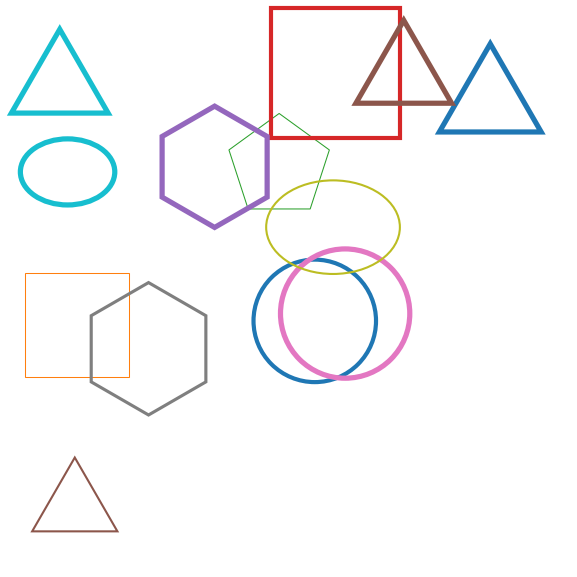[{"shape": "circle", "thickness": 2, "radius": 0.53, "center": [0.545, 0.444]}, {"shape": "triangle", "thickness": 2.5, "radius": 0.51, "center": [0.849, 0.822]}, {"shape": "square", "thickness": 0.5, "radius": 0.45, "center": [0.134, 0.436]}, {"shape": "pentagon", "thickness": 0.5, "radius": 0.46, "center": [0.483, 0.711]}, {"shape": "square", "thickness": 2, "radius": 0.56, "center": [0.581, 0.873]}, {"shape": "hexagon", "thickness": 2.5, "radius": 0.53, "center": [0.372, 0.71]}, {"shape": "triangle", "thickness": 1, "radius": 0.43, "center": [0.129, 0.122]}, {"shape": "triangle", "thickness": 2.5, "radius": 0.48, "center": [0.699, 0.868]}, {"shape": "circle", "thickness": 2.5, "radius": 0.56, "center": [0.598, 0.456]}, {"shape": "hexagon", "thickness": 1.5, "radius": 0.57, "center": [0.257, 0.395]}, {"shape": "oval", "thickness": 1, "radius": 0.58, "center": [0.577, 0.606]}, {"shape": "oval", "thickness": 2.5, "radius": 0.41, "center": [0.117, 0.701]}, {"shape": "triangle", "thickness": 2.5, "radius": 0.48, "center": [0.103, 0.852]}]